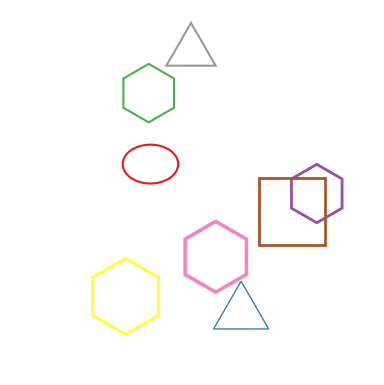[{"shape": "oval", "thickness": 1.5, "radius": 0.36, "center": [0.391, 0.574]}, {"shape": "triangle", "thickness": 1, "radius": 0.41, "center": [0.626, 0.187]}, {"shape": "hexagon", "thickness": 1.5, "radius": 0.38, "center": [0.386, 0.758]}, {"shape": "hexagon", "thickness": 2, "radius": 0.38, "center": [0.823, 0.497]}, {"shape": "hexagon", "thickness": 2, "radius": 0.49, "center": [0.326, 0.23]}, {"shape": "square", "thickness": 2, "radius": 0.43, "center": [0.758, 0.451]}, {"shape": "hexagon", "thickness": 2.5, "radius": 0.46, "center": [0.56, 0.333]}, {"shape": "triangle", "thickness": 1.5, "radius": 0.37, "center": [0.496, 0.866]}]